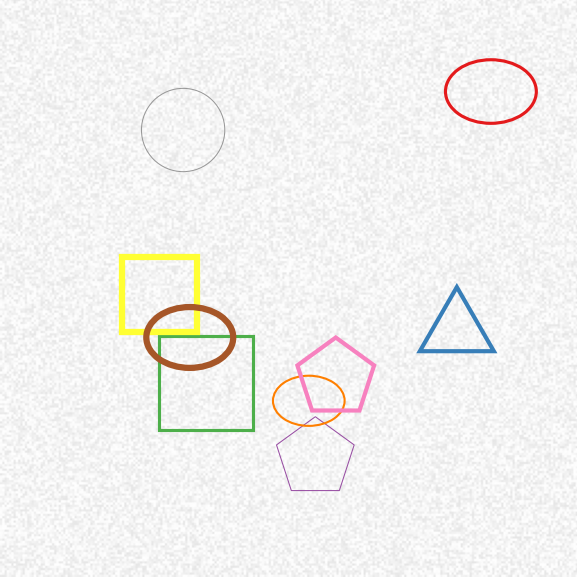[{"shape": "oval", "thickness": 1.5, "radius": 0.39, "center": [0.85, 0.841]}, {"shape": "triangle", "thickness": 2, "radius": 0.37, "center": [0.791, 0.428]}, {"shape": "square", "thickness": 1.5, "radius": 0.41, "center": [0.357, 0.336]}, {"shape": "pentagon", "thickness": 0.5, "radius": 0.35, "center": [0.546, 0.207]}, {"shape": "oval", "thickness": 1, "radius": 0.31, "center": [0.535, 0.305]}, {"shape": "square", "thickness": 3, "radius": 0.33, "center": [0.277, 0.489]}, {"shape": "oval", "thickness": 3, "radius": 0.38, "center": [0.329, 0.415]}, {"shape": "pentagon", "thickness": 2, "radius": 0.35, "center": [0.581, 0.345]}, {"shape": "circle", "thickness": 0.5, "radius": 0.36, "center": [0.317, 0.774]}]